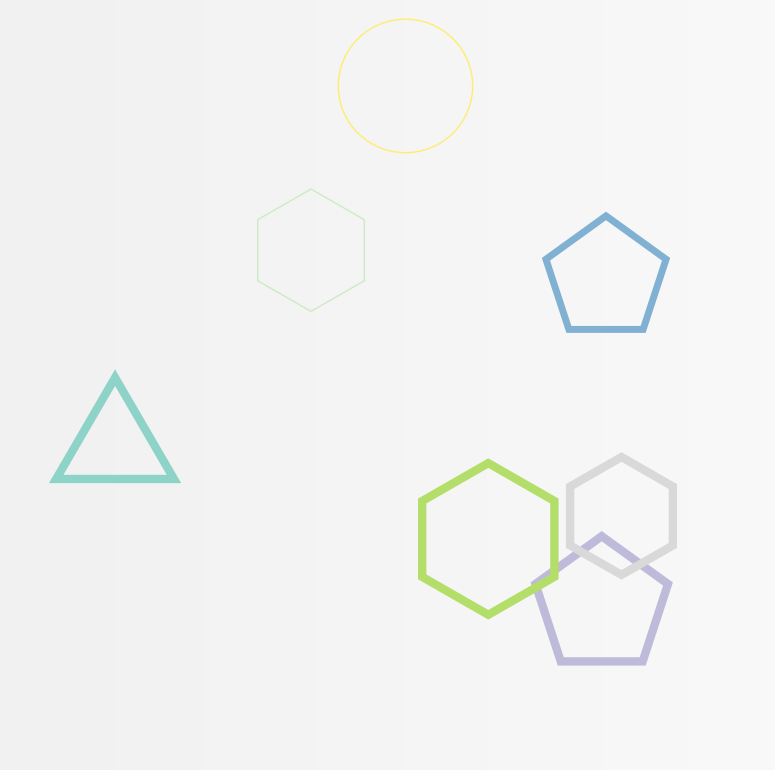[{"shape": "triangle", "thickness": 3, "radius": 0.44, "center": [0.148, 0.422]}, {"shape": "pentagon", "thickness": 3, "radius": 0.45, "center": [0.776, 0.214]}, {"shape": "pentagon", "thickness": 2.5, "radius": 0.41, "center": [0.782, 0.638]}, {"shape": "hexagon", "thickness": 3, "radius": 0.49, "center": [0.63, 0.3]}, {"shape": "hexagon", "thickness": 3, "radius": 0.38, "center": [0.802, 0.33]}, {"shape": "hexagon", "thickness": 0.5, "radius": 0.4, "center": [0.401, 0.675]}, {"shape": "circle", "thickness": 0.5, "radius": 0.43, "center": [0.523, 0.888]}]